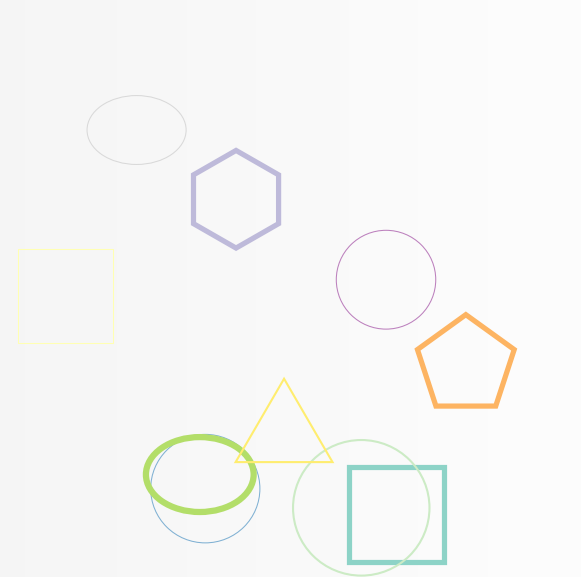[{"shape": "square", "thickness": 2.5, "radius": 0.41, "center": [0.683, 0.108]}, {"shape": "square", "thickness": 0.5, "radius": 0.41, "center": [0.112, 0.487]}, {"shape": "hexagon", "thickness": 2.5, "radius": 0.42, "center": [0.406, 0.654]}, {"shape": "circle", "thickness": 0.5, "radius": 0.47, "center": [0.353, 0.153]}, {"shape": "pentagon", "thickness": 2.5, "radius": 0.44, "center": [0.801, 0.367]}, {"shape": "oval", "thickness": 3, "radius": 0.46, "center": [0.344, 0.177]}, {"shape": "oval", "thickness": 0.5, "radius": 0.43, "center": [0.235, 0.774]}, {"shape": "circle", "thickness": 0.5, "radius": 0.43, "center": [0.664, 0.515]}, {"shape": "circle", "thickness": 1, "radius": 0.59, "center": [0.622, 0.12]}, {"shape": "triangle", "thickness": 1, "radius": 0.48, "center": [0.489, 0.247]}]